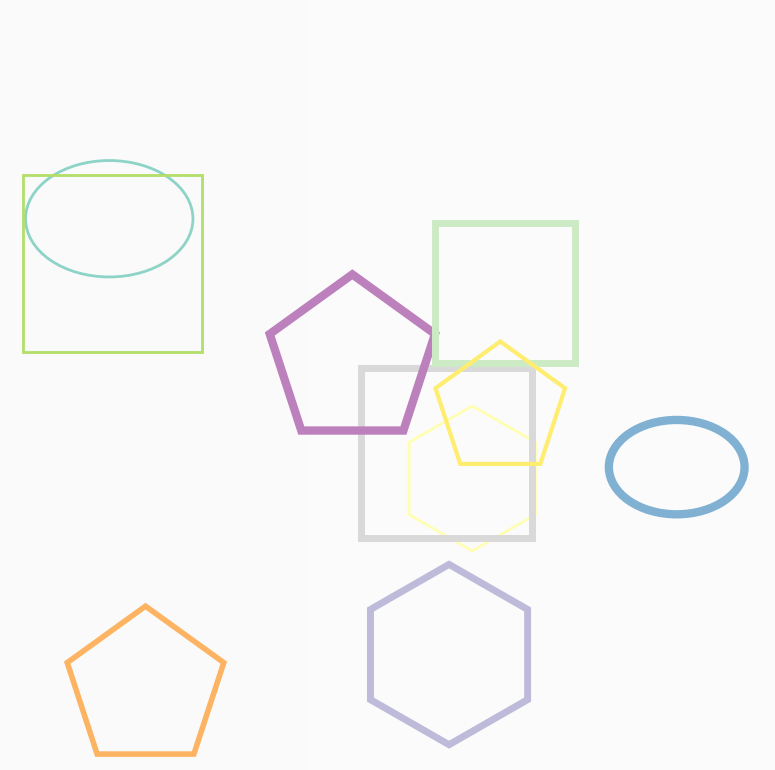[{"shape": "oval", "thickness": 1, "radius": 0.54, "center": [0.141, 0.716]}, {"shape": "hexagon", "thickness": 1, "radius": 0.47, "center": [0.609, 0.379]}, {"shape": "hexagon", "thickness": 2.5, "radius": 0.59, "center": [0.579, 0.15]}, {"shape": "oval", "thickness": 3, "radius": 0.44, "center": [0.873, 0.393]}, {"shape": "pentagon", "thickness": 2, "radius": 0.53, "center": [0.188, 0.107]}, {"shape": "square", "thickness": 1, "radius": 0.58, "center": [0.145, 0.658]}, {"shape": "square", "thickness": 2.5, "radius": 0.55, "center": [0.576, 0.412]}, {"shape": "pentagon", "thickness": 3, "radius": 0.56, "center": [0.455, 0.532]}, {"shape": "square", "thickness": 2.5, "radius": 0.45, "center": [0.652, 0.62]}, {"shape": "pentagon", "thickness": 1.5, "radius": 0.44, "center": [0.646, 0.469]}]